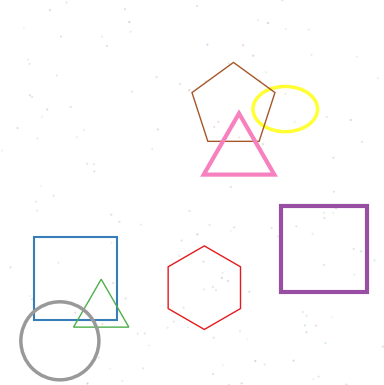[{"shape": "hexagon", "thickness": 1, "radius": 0.54, "center": [0.531, 0.253]}, {"shape": "square", "thickness": 1.5, "radius": 0.54, "center": [0.196, 0.276]}, {"shape": "triangle", "thickness": 1, "radius": 0.41, "center": [0.263, 0.192]}, {"shape": "square", "thickness": 3, "radius": 0.56, "center": [0.842, 0.353]}, {"shape": "oval", "thickness": 2.5, "radius": 0.42, "center": [0.741, 0.717]}, {"shape": "pentagon", "thickness": 1, "radius": 0.57, "center": [0.606, 0.725]}, {"shape": "triangle", "thickness": 3, "radius": 0.53, "center": [0.621, 0.599]}, {"shape": "circle", "thickness": 2.5, "radius": 0.51, "center": [0.156, 0.115]}]